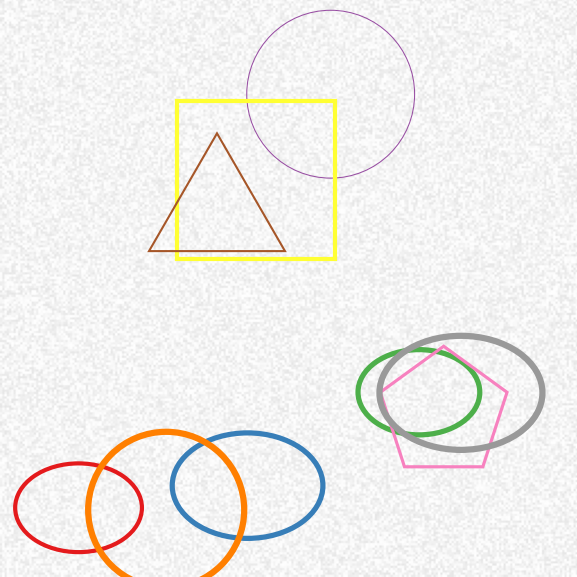[{"shape": "oval", "thickness": 2, "radius": 0.55, "center": [0.136, 0.12]}, {"shape": "oval", "thickness": 2.5, "radius": 0.65, "center": [0.429, 0.158]}, {"shape": "oval", "thickness": 2.5, "radius": 0.53, "center": [0.725, 0.32]}, {"shape": "circle", "thickness": 0.5, "radius": 0.73, "center": [0.573, 0.836]}, {"shape": "circle", "thickness": 3, "radius": 0.68, "center": [0.288, 0.116]}, {"shape": "square", "thickness": 2, "radius": 0.68, "center": [0.443, 0.687]}, {"shape": "triangle", "thickness": 1, "radius": 0.68, "center": [0.376, 0.632]}, {"shape": "pentagon", "thickness": 1.5, "radius": 0.58, "center": [0.768, 0.284]}, {"shape": "oval", "thickness": 3, "radius": 0.71, "center": [0.798, 0.319]}]